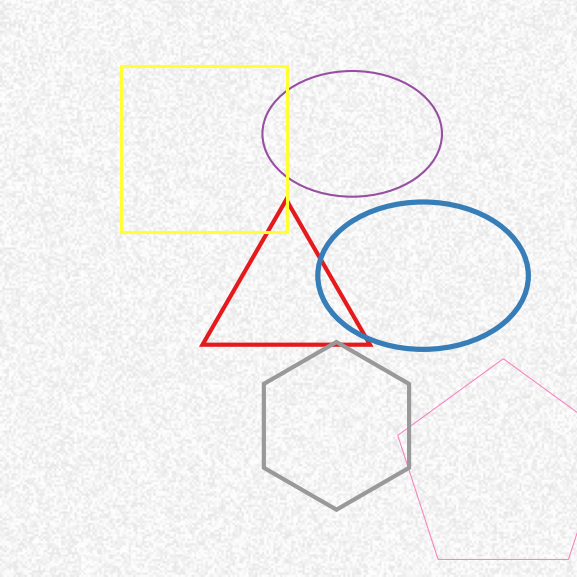[{"shape": "triangle", "thickness": 2, "radius": 0.84, "center": [0.496, 0.486]}, {"shape": "oval", "thickness": 2.5, "radius": 0.91, "center": [0.733, 0.522]}, {"shape": "oval", "thickness": 1, "radius": 0.78, "center": [0.61, 0.767]}, {"shape": "square", "thickness": 1.5, "radius": 0.72, "center": [0.353, 0.741]}, {"shape": "pentagon", "thickness": 0.5, "radius": 0.96, "center": [0.871, 0.186]}, {"shape": "hexagon", "thickness": 2, "radius": 0.73, "center": [0.583, 0.262]}]